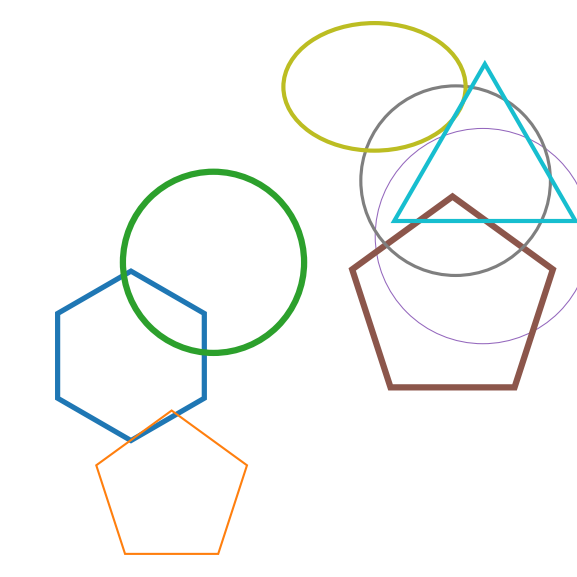[{"shape": "hexagon", "thickness": 2.5, "radius": 0.73, "center": [0.227, 0.383]}, {"shape": "pentagon", "thickness": 1, "radius": 0.69, "center": [0.297, 0.151]}, {"shape": "circle", "thickness": 3, "radius": 0.78, "center": [0.37, 0.545]}, {"shape": "circle", "thickness": 0.5, "radius": 0.93, "center": [0.836, 0.59]}, {"shape": "pentagon", "thickness": 3, "radius": 0.91, "center": [0.784, 0.476]}, {"shape": "circle", "thickness": 1.5, "radius": 0.82, "center": [0.789, 0.686]}, {"shape": "oval", "thickness": 2, "radius": 0.79, "center": [0.648, 0.849]}, {"shape": "triangle", "thickness": 2, "radius": 0.91, "center": [0.84, 0.707]}]